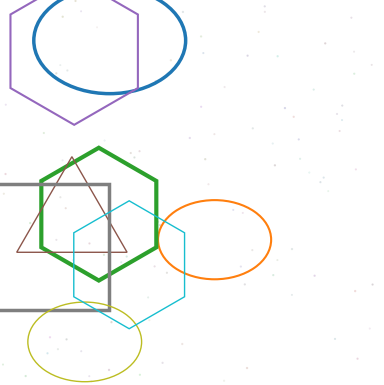[{"shape": "oval", "thickness": 2.5, "radius": 0.99, "center": [0.285, 0.895]}, {"shape": "oval", "thickness": 1.5, "radius": 0.73, "center": [0.557, 0.377]}, {"shape": "hexagon", "thickness": 3, "radius": 0.86, "center": [0.257, 0.444]}, {"shape": "hexagon", "thickness": 1.5, "radius": 0.96, "center": [0.193, 0.867]}, {"shape": "triangle", "thickness": 1, "radius": 0.83, "center": [0.187, 0.427]}, {"shape": "square", "thickness": 2.5, "radius": 0.82, "center": [0.12, 0.359]}, {"shape": "oval", "thickness": 1, "radius": 0.74, "center": [0.22, 0.112]}, {"shape": "hexagon", "thickness": 1, "radius": 0.83, "center": [0.336, 0.312]}]